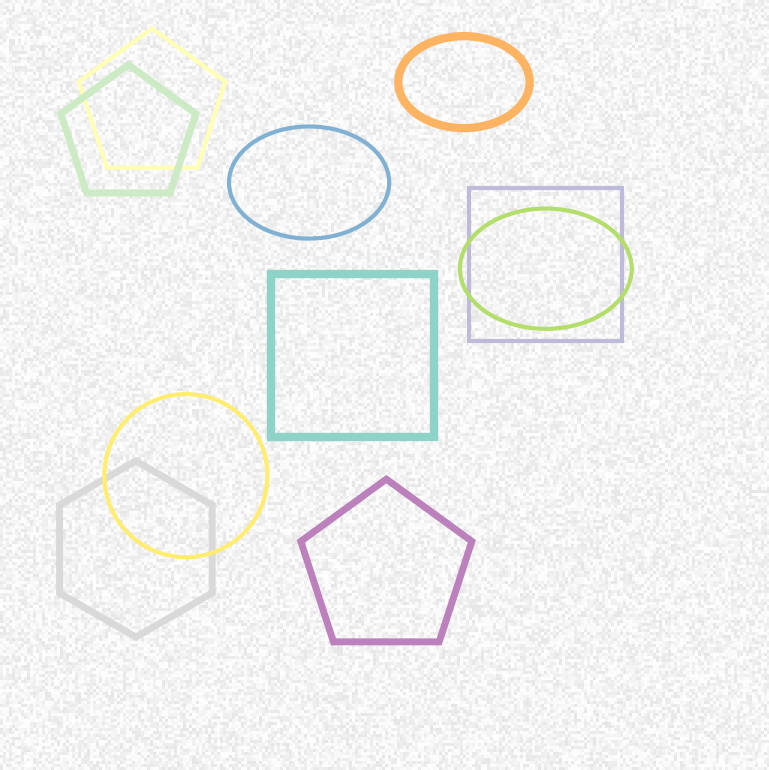[{"shape": "square", "thickness": 3, "radius": 0.53, "center": [0.458, 0.538]}, {"shape": "pentagon", "thickness": 1.5, "radius": 0.5, "center": [0.198, 0.863]}, {"shape": "square", "thickness": 1.5, "radius": 0.5, "center": [0.708, 0.656]}, {"shape": "oval", "thickness": 1.5, "radius": 0.52, "center": [0.401, 0.763]}, {"shape": "oval", "thickness": 3, "radius": 0.43, "center": [0.603, 0.893]}, {"shape": "oval", "thickness": 1.5, "radius": 0.56, "center": [0.709, 0.651]}, {"shape": "hexagon", "thickness": 2.5, "radius": 0.57, "center": [0.176, 0.287]}, {"shape": "pentagon", "thickness": 2.5, "radius": 0.58, "center": [0.502, 0.261]}, {"shape": "pentagon", "thickness": 2.5, "radius": 0.46, "center": [0.167, 0.824]}, {"shape": "circle", "thickness": 1.5, "radius": 0.53, "center": [0.241, 0.382]}]